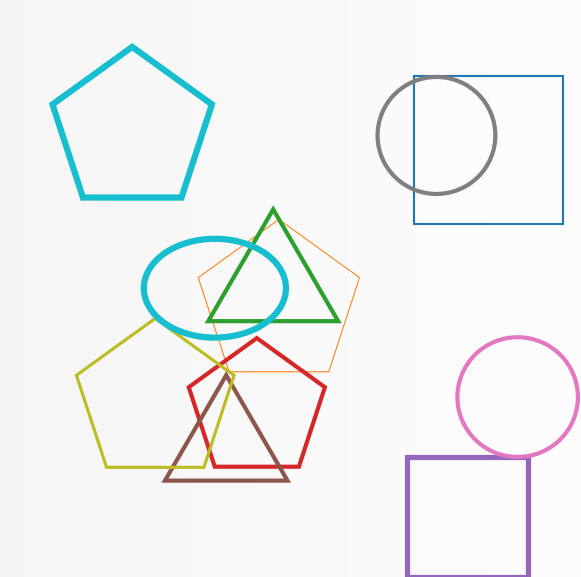[{"shape": "square", "thickness": 1, "radius": 0.64, "center": [0.84, 0.739]}, {"shape": "pentagon", "thickness": 0.5, "radius": 0.73, "center": [0.48, 0.473]}, {"shape": "triangle", "thickness": 2, "radius": 0.65, "center": [0.47, 0.508]}, {"shape": "pentagon", "thickness": 2, "radius": 0.62, "center": [0.442, 0.291]}, {"shape": "square", "thickness": 2.5, "radius": 0.52, "center": [0.804, 0.104]}, {"shape": "triangle", "thickness": 2, "radius": 0.61, "center": [0.389, 0.228]}, {"shape": "circle", "thickness": 2, "radius": 0.52, "center": [0.891, 0.312]}, {"shape": "circle", "thickness": 2, "radius": 0.51, "center": [0.751, 0.765]}, {"shape": "pentagon", "thickness": 1.5, "radius": 0.71, "center": [0.267, 0.305]}, {"shape": "pentagon", "thickness": 3, "radius": 0.72, "center": [0.227, 0.774]}, {"shape": "oval", "thickness": 3, "radius": 0.61, "center": [0.37, 0.5]}]